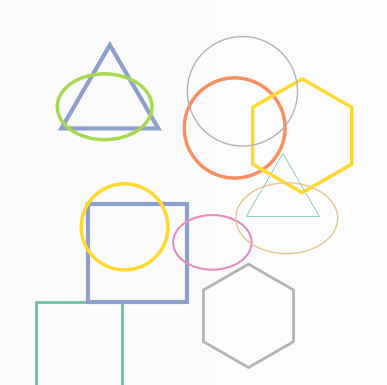[{"shape": "square", "thickness": 2, "radius": 0.55, "center": [0.204, 0.106]}, {"shape": "triangle", "thickness": 0.5, "radius": 0.55, "center": [0.73, 0.492]}, {"shape": "circle", "thickness": 2.5, "radius": 0.65, "center": [0.606, 0.668]}, {"shape": "square", "thickness": 3, "radius": 0.63, "center": [0.355, 0.343]}, {"shape": "triangle", "thickness": 3, "radius": 0.72, "center": [0.284, 0.739]}, {"shape": "oval", "thickness": 1.5, "radius": 0.51, "center": [0.548, 0.37]}, {"shape": "oval", "thickness": 2.5, "radius": 0.61, "center": [0.27, 0.723]}, {"shape": "circle", "thickness": 2.5, "radius": 0.56, "center": [0.322, 0.411]}, {"shape": "hexagon", "thickness": 2.5, "radius": 0.74, "center": [0.78, 0.647]}, {"shape": "oval", "thickness": 1, "radius": 0.66, "center": [0.74, 0.433]}, {"shape": "hexagon", "thickness": 2, "radius": 0.67, "center": [0.641, 0.18]}, {"shape": "circle", "thickness": 1, "radius": 0.71, "center": [0.626, 0.763]}]